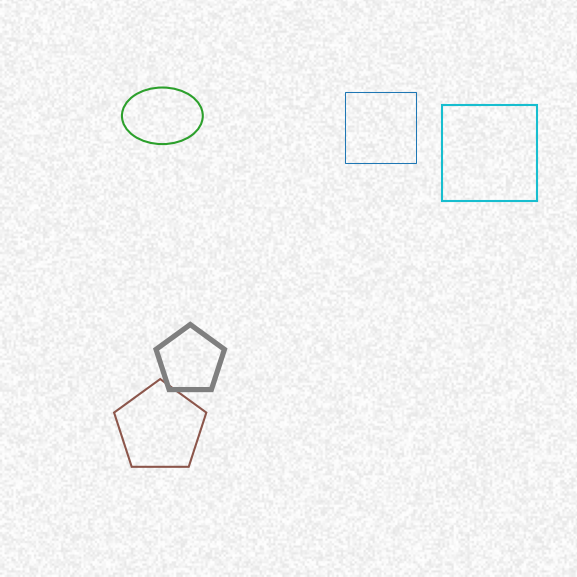[{"shape": "square", "thickness": 0.5, "radius": 0.31, "center": [0.659, 0.778]}, {"shape": "oval", "thickness": 1, "radius": 0.35, "center": [0.281, 0.799]}, {"shape": "pentagon", "thickness": 1, "radius": 0.42, "center": [0.277, 0.259]}, {"shape": "pentagon", "thickness": 2.5, "radius": 0.31, "center": [0.329, 0.375]}, {"shape": "square", "thickness": 1, "radius": 0.42, "center": [0.848, 0.735]}]